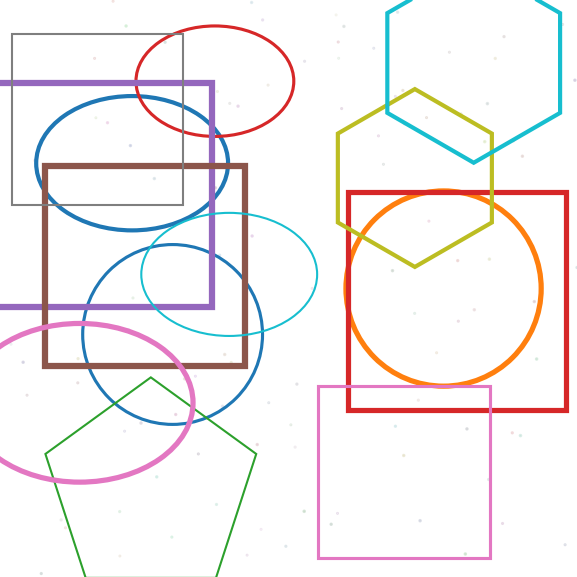[{"shape": "circle", "thickness": 1.5, "radius": 0.78, "center": [0.299, 0.42]}, {"shape": "oval", "thickness": 2, "radius": 0.83, "center": [0.229, 0.717]}, {"shape": "circle", "thickness": 2.5, "radius": 0.85, "center": [0.768, 0.499]}, {"shape": "pentagon", "thickness": 1, "radius": 0.96, "center": [0.261, 0.154]}, {"shape": "square", "thickness": 2.5, "radius": 0.94, "center": [0.792, 0.478]}, {"shape": "oval", "thickness": 1.5, "radius": 0.68, "center": [0.372, 0.859]}, {"shape": "square", "thickness": 3, "radius": 0.97, "center": [0.173, 0.661]}, {"shape": "square", "thickness": 3, "radius": 0.87, "center": [0.252, 0.539]}, {"shape": "oval", "thickness": 2.5, "radius": 0.98, "center": [0.138, 0.302]}, {"shape": "square", "thickness": 1.5, "radius": 0.75, "center": [0.699, 0.182]}, {"shape": "square", "thickness": 1, "radius": 0.74, "center": [0.169, 0.792]}, {"shape": "hexagon", "thickness": 2, "radius": 0.77, "center": [0.718, 0.691]}, {"shape": "oval", "thickness": 1, "radius": 0.76, "center": [0.397, 0.524]}, {"shape": "hexagon", "thickness": 2, "radius": 0.86, "center": [0.82, 0.89]}]